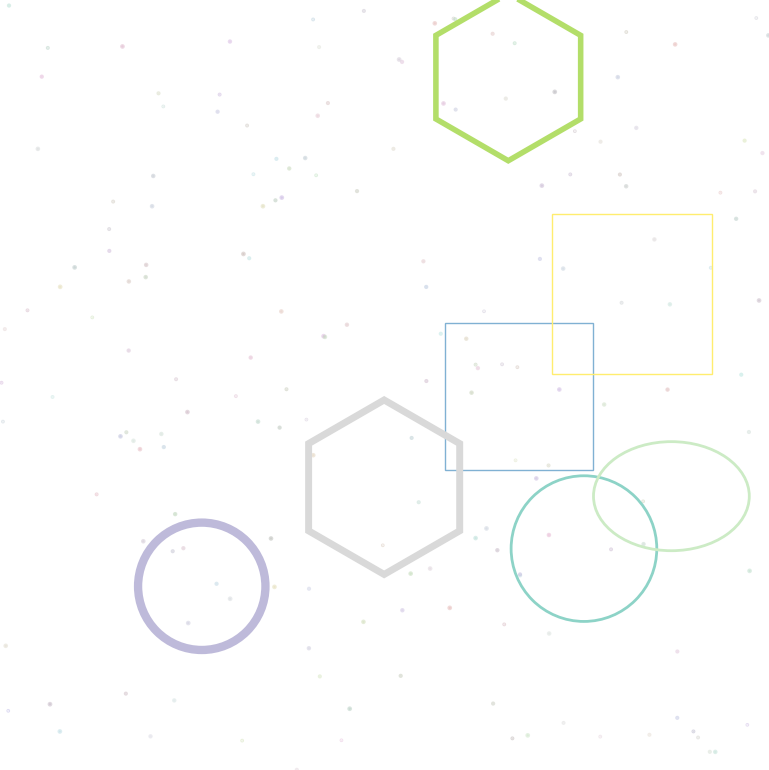[{"shape": "circle", "thickness": 1, "radius": 0.47, "center": [0.758, 0.288]}, {"shape": "circle", "thickness": 3, "radius": 0.41, "center": [0.262, 0.239]}, {"shape": "square", "thickness": 0.5, "radius": 0.48, "center": [0.674, 0.485]}, {"shape": "hexagon", "thickness": 2, "radius": 0.54, "center": [0.66, 0.9]}, {"shape": "hexagon", "thickness": 2.5, "radius": 0.57, "center": [0.499, 0.367]}, {"shape": "oval", "thickness": 1, "radius": 0.51, "center": [0.872, 0.356]}, {"shape": "square", "thickness": 0.5, "radius": 0.52, "center": [0.82, 0.618]}]